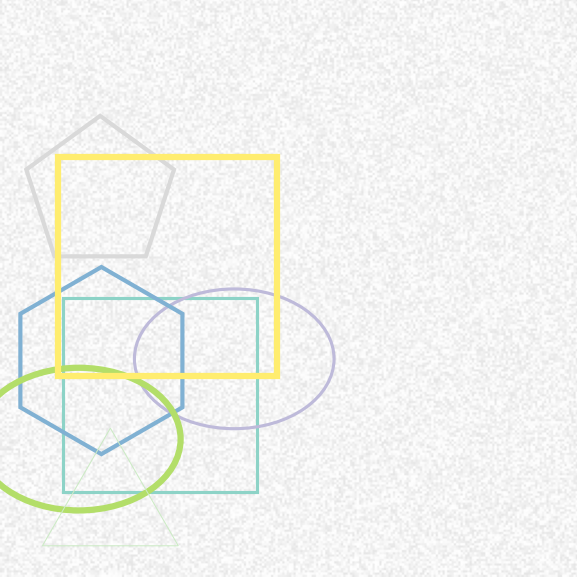[{"shape": "square", "thickness": 1.5, "radius": 0.84, "center": [0.277, 0.315]}, {"shape": "oval", "thickness": 1.5, "radius": 0.86, "center": [0.406, 0.378]}, {"shape": "hexagon", "thickness": 2, "radius": 0.81, "center": [0.176, 0.375]}, {"shape": "oval", "thickness": 3, "radius": 0.88, "center": [0.136, 0.239]}, {"shape": "pentagon", "thickness": 2, "radius": 0.67, "center": [0.173, 0.664]}, {"shape": "triangle", "thickness": 0.5, "radius": 0.68, "center": [0.191, 0.122]}, {"shape": "square", "thickness": 3, "radius": 0.94, "center": [0.29, 0.538]}]